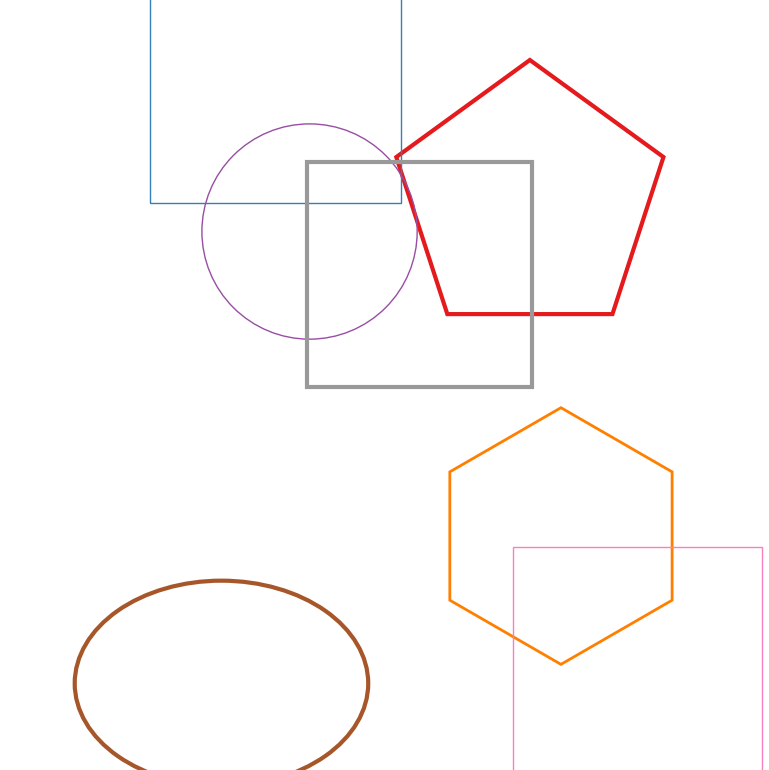[{"shape": "pentagon", "thickness": 1.5, "radius": 0.91, "center": [0.688, 0.74]}, {"shape": "square", "thickness": 0.5, "radius": 0.82, "center": [0.358, 0.899]}, {"shape": "circle", "thickness": 0.5, "radius": 0.7, "center": [0.402, 0.699]}, {"shape": "hexagon", "thickness": 1, "radius": 0.83, "center": [0.729, 0.304]}, {"shape": "oval", "thickness": 1.5, "radius": 0.95, "center": [0.288, 0.112]}, {"shape": "square", "thickness": 0.5, "radius": 0.81, "center": [0.828, 0.128]}, {"shape": "square", "thickness": 1.5, "radius": 0.73, "center": [0.545, 0.644]}]